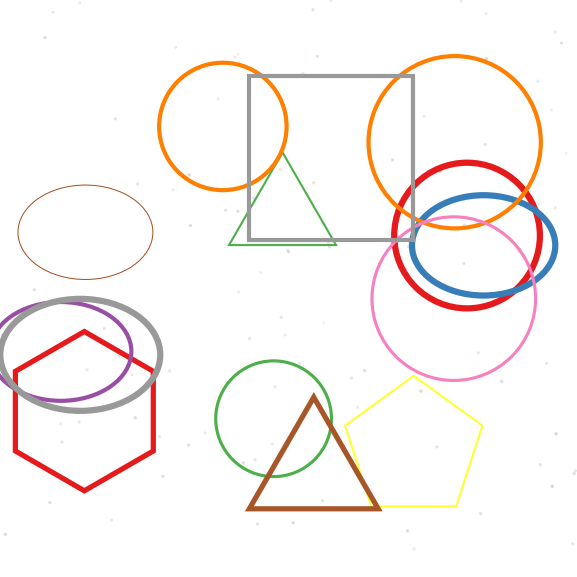[{"shape": "hexagon", "thickness": 2.5, "radius": 0.69, "center": [0.146, 0.287]}, {"shape": "circle", "thickness": 3, "radius": 0.63, "center": [0.809, 0.591]}, {"shape": "oval", "thickness": 3, "radius": 0.62, "center": [0.837, 0.574]}, {"shape": "circle", "thickness": 1.5, "radius": 0.5, "center": [0.474, 0.274]}, {"shape": "triangle", "thickness": 1, "radius": 0.53, "center": [0.489, 0.628]}, {"shape": "oval", "thickness": 2, "radius": 0.61, "center": [0.105, 0.391]}, {"shape": "circle", "thickness": 2, "radius": 0.75, "center": [0.787, 0.753]}, {"shape": "circle", "thickness": 2, "radius": 0.55, "center": [0.386, 0.78]}, {"shape": "pentagon", "thickness": 1, "radius": 0.63, "center": [0.716, 0.223]}, {"shape": "oval", "thickness": 0.5, "radius": 0.58, "center": [0.148, 0.597]}, {"shape": "triangle", "thickness": 2.5, "radius": 0.64, "center": [0.543, 0.182]}, {"shape": "circle", "thickness": 1.5, "radius": 0.71, "center": [0.786, 0.482]}, {"shape": "oval", "thickness": 3, "radius": 0.69, "center": [0.139, 0.385]}, {"shape": "square", "thickness": 2, "radius": 0.71, "center": [0.572, 0.725]}]